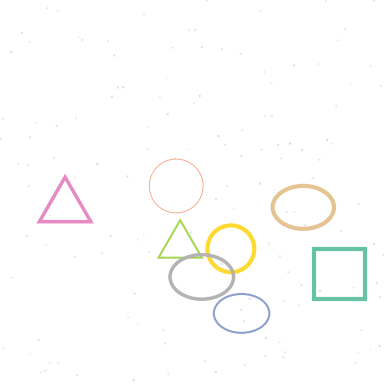[{"shape": "square", "thickness": 3, "radius": 0.33, "center": [0.881, 0.288]}, {"shape": "circle", "thickness": 0.5, "radius": 0.35, "center": [0.458, 0.517]}, {"shape": "oval", "thickness": 1.5, "radius": 0.36, "center": [0.627, 0.186]}, {"shape": "triangle", "thickness": 2.5, "radius": 0.39, "center": [0.169, 0.463]}, {"shape": "triangle", "thickness": 1.5, "radius": 0.32, "center": [0.468, 0.363]}, {"shape": "circle", "thickness": 3, "radius": 0.3, "center": [0.6, 0.354]}, {"shape": "oval", "thickness": 3, "radius": 0.4, "center": [0.788, 0.461]}, {"shape": "oval", "thickness": 2.5, "radius": 0.41, "center": [0.524, 0.281]}]